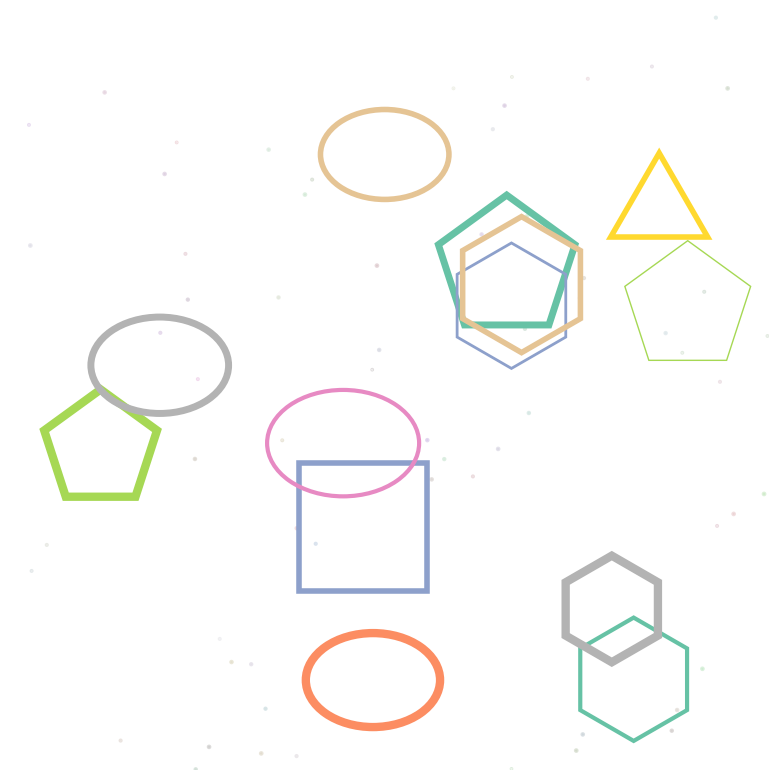[{"shape": "pentagon", "thickness": 2.5, "radius": 0.47, "center": [0.658, 0.653]}, {"shape": "hexagon", "thickness": 1.5, "radius": 0.4, "center": [0.823, 0.118]}, {"shape": "oval", "thickness": 3, "radius": 0.44, "center": [0.484, 0.117]}, {"shape": "hexagon", "thickness": 1, "radius": 0.41, "center": [0.664, 0.603]}, {"shape": "square", "thickness": 2, "radius": 0.42, "center": [0.471, 0.316]}, {"shape": "oval", "thickness": 1.5, "radius": 0.49, "center": [0.446, 0.424]}, {"shape": "pentagon", "thickness": 0.5, "radius": 0.43, "center": [0.893, 0.602]}, {"shape": "pentagon", "thickness": 3, "radius": 0.39, "center": [0.131, 0.417]}, {"shape": "triangle", "thickness": 2, "radius": 0.36, "center": [0.856, 0.729]}, {"shape": "hexagon", "thickness": 2, "radius": 0.44, "center": [0.677, 0.63]}, {"shape": "oval", "thickness": 2, "radius": 0.42, "center": [0.5, 0.799]}, {"shape": "oval", "thickness": 2.5, "radius": 0.45, "center": [0.207, 0.526]}, {"shape": "hexagon", "thickness": 3, "radius": 0.35, "center": [0.795, 0.209]}]